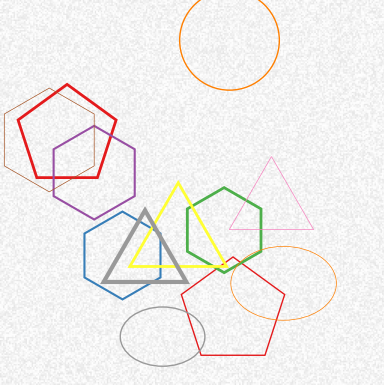[{"shape": "pentagon", "thickness": 1, "radius": 0.71, "center": [0.605, 0.191]}, {"shape": "pentagon", "thickness": 2, "radius": 0.67, "center": [0.174, 0.647]}, {"shape": "hexagon", "thickness": 1.5, "radius": 0.57, "center": [0.318, 0.336]}, {"shape": "hexagon", "thickness": 2, "radius": 0.55, "center": [0.582, 0.402]}, {"shape": "hexagon", "thickness": 1.5, "radius": 0.61, "center": [0.245, 0.551]}, {"shape": "oval", "thickness": 0.5, "radius": 0.69, "center": [0.737, 0.264]}, {"shape": "circle", "thickness": 1, "radius": 0.65, "center": [0.596, 0.895]}, {"shape": "triangle", "thickness": 2, "radius": 0.73, "center": [0.463, 0.38]}, {"shape": "hexagon", "thickness": 0.5, "radius": 0.67, "center": [0.128, 0.636]}, {"shape": "triangle", "thickness": 0.5, "radius": 0.63, "center": [0.705, 0.467]}, {"shape": "oval", "thickness": 1, "radius": 0.55, "center": [0.422, 0.126]}, {"shape": "triangle", "thickness": 3, "radius": 0.62, "center": [0.377, 0.33]}]